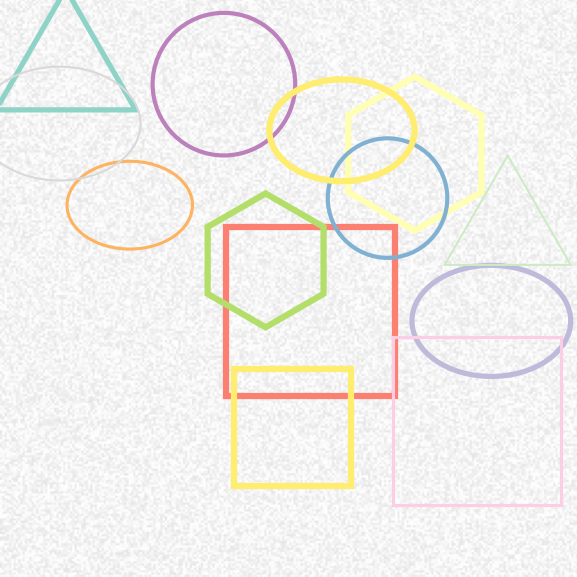[{"shape": "triangle", "thickness": 2.5, "radius": 0.7, "center": [0.114, 0.879]}, {"shape": "hexagon", "thickness": 3, "radius": 0.67, "center": [0.718, 0.733]}, {"shape": "oval", "thickness": 2.5, "radius": 0.69, "center": [0.851, 0.444]}, {"shape": "square", "thickness": 3, "radius": 0.73, "center": [0.538, 0.46]}, {"shape": "circle", "thickness": 2, "radius": 0.52, "center": [0.671, 0.656]}, {"shape": "oval", "thickness": 1.5, "radius": 0.54, "center": [0.225, 0.644]}, {"shape": "hexagon", "thickness": 3, "radius": 0.58, "center": [0.46, 0.548]}, {"shape": "square", "thickness": 1.5, "radius": 0.73, "center": [0.826, 0.27]}, {"shape": "oval", "thickness": 1, "radius": 0.7, "center": [0.103, 0.785]}, {"shape": "circle", "thickness": 2, "radius": 0.62, "center": [0.388, 0.853]}, {"shape": "triangle", "thickness": 1, "radius": 0.63, "center": [0.879, 0.603]}, {"shape": "square", "thickness": 3, "radius": 0.5, "center": [0.507, 0.259]}, {"shape": "oval", "thickness": 3, "radius": 0.63, "center": [0.592, 0.773]}]